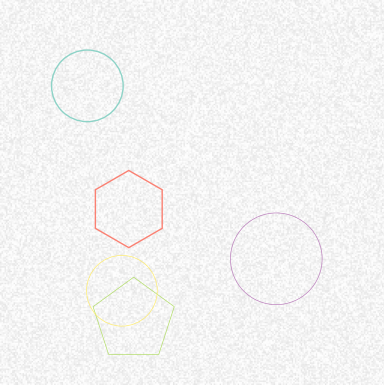[{"shape": "circle", "thickness": 1, "radius": 0.47, "center": [0.227, 0.777]}, {"shape": "hexagon", "thickness": 1, "radius": 0.5, "center": [0.334, 0.457]}, {"shape": "pentagon", "thickness": 0.5, "radius": 0.55, "center": [0.347, 0.169]}, {"shape": "circle", "thickness": 0.5, "radius": 0.6, "center": [0.718, 0.328]}, {"shape": "circle", "thickness": 0.5, "radius": 0.46, "center": [0.317, 0.245]}]